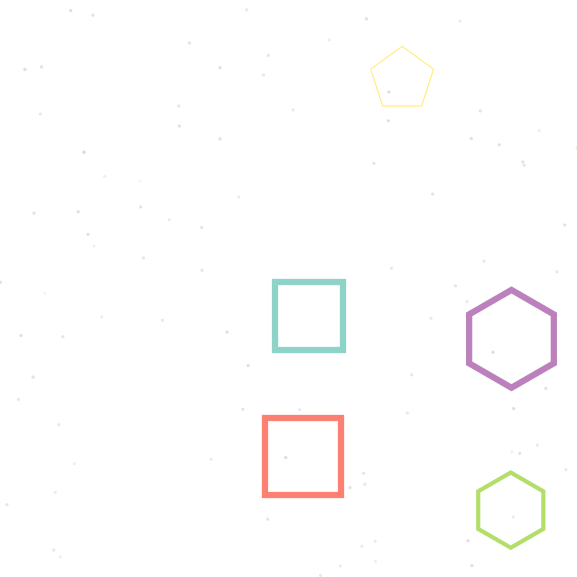[{"shape": "square", "thickness": 3, "radius": 0.29, "center": [0.535, 0.452]}, {"shape": "square", "thickness": 3, "radius": 0.33, "center": [0.525, 0.209]}, {"shape": "hexagon", "thickness": 2, "radius": 0.33, "center": [0.884, 0.116]}, {"shape": "hexagon", "thickness": 3, "radius": 0.42, "center": [0.886, 0.412]}, {"shape": "pentagon", "thickness": 0.5, "radius": 0.29, "center": [0.696, 0.862]}]